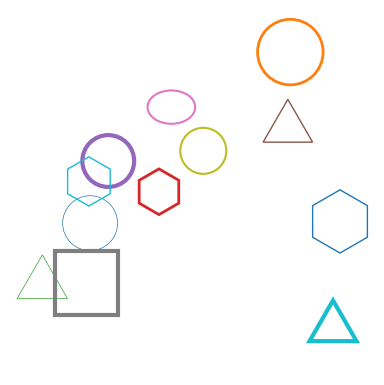[{"shape": "hexagon", "thickness": 1, "radius": 0.41, "center": [0.883, 0.425]}, {"shape": "circle", "thickness": 0.5, "radius": 0.36, "center": [0.234, 0.42]}, {"shape": "circle", "thickness": 2, "radius": 0.43, "center": [0.754, 0.865]}, {"shape": "triangle", "thickness": 0.5, "radius": 0.38, "center": [0.11, 0.262]}, {"shape": "hexagon", "thickness": 2, "radius": 0.3, "center": [0.413, 0.502]}, {"shape": "circle", "thickness": 3, "radius": 0.34, "center": [0.281, 0.582]}, {"shape": "triangle", "thickness": 1, "radius": 0.37, "center": [0.748, 0.668]}, {"shape": "oval", "thickness": 1.5, "radius": 0.31, "center": [0.445, 0.722]}, {"shape": "square", "thickness": 3, "radius": 0.41, "center": [0.224, 0.265]}, {"shape": "circle", "thickness": 1.5, "radius": 0.3, "center": [0.528, 0.608]}, {"shape": "hexagon", "thickness": 1, "radius": 0.32, "center": [0.231, 0.529]}, {"shape": "triangle", "thickness": 3, "radius": 0.35, "center": [0.865, 0.149]}]